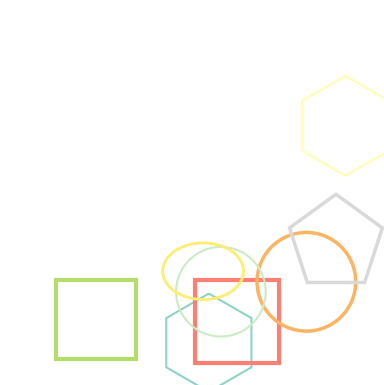[{"shape": "hexagon", "thickness": 1.5, "radius": 0.64, "center": [0.542, 0.11]}, {"shape": "hexagon", "thickness": 1.5, "radius": 0.65, "center": [0.897, 0.673]}, {"shape": "square", "thickness": 3, "radius": 0.54, "center": [0.616, 0.164]}, {"shape": "circle", "thickness": 2.5, "radius": 0.64, "center": [0.796, 0.268]}, {"shape": "square", "thickness": 3, "radius": 0.52, "center": [0.25, 0.171]}, {"shape": "pentagon", "thickness": 2.5, "radius": 0.63, "center": [0.873, 0.369]}, {"shape": "circle", "thickness": 1.5, "radius": 0.58, "center": [0.574, 0.242]}, {"shape": "oval", "thickness": 2, "radius": 0.53, "center": [0.528, 0.296]}]